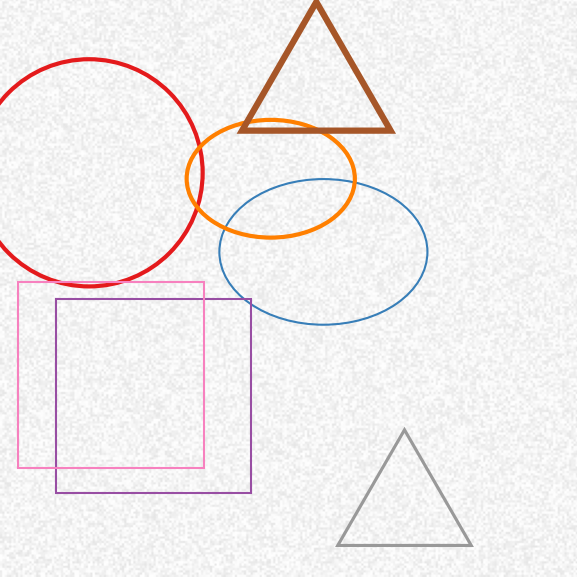[{"shape": "circle", "thickness": 2, "radius": 0.98, "center": [0.154, 0.7]}, {"shape": "oval", "thickness": 1, "radius": 0.9, "center": [0.56, 0.563]}, {"shape": "square", "thickness": 1, "radius": 0.84, "center": [0.266, 0.313]}, {"shape": "oval", "thickness": 2, "radius": 0.73, "center": [0.469, 0.69]}, {"shape": "triangle", "thickness": 3, "radius": 0.74, "center": [0.548, 0.847]}, {"shape": "square", "thickness": 1, "radius": 0.8, "center": [0.192, 0.35]}, {"shape": "triangle", "thickness": 1.5, "radius": 0.67, "center": [0.7, 0.121]}]